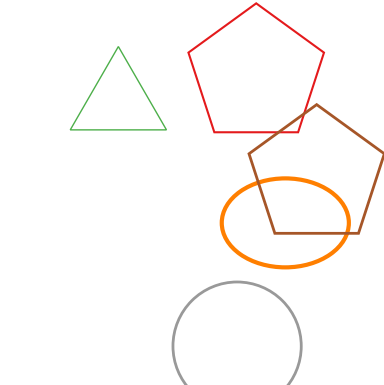[{"shape": "pentagon", "thickness": 1.5, "radius": 0.93, "center": [0.665, 0.806]}, {"shape": "triangle", "thickness": 1, "radius": 0.72, "center": [0.307, 0.735]}, {"shape": "oval", "thickness": 3, "radius": 0.83, "center": [0.741, 0.421]}, {"shape": "pentagon", "thickness": 2, "radius": 0.92, "center": [0.823, 0.543]}, {"shape": "circle", "thickness": 2, "radius": 0.83, "center": [0.616, 0.101]}]